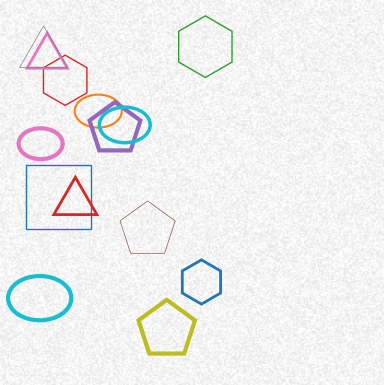[{"shape": "hexagon", "thickness": 2, "radius": 0.29, "center": [0.523, 0.268]}, {"shape": "square", "thickness": 1, "radius": 0.42, "center": [0.152, 0.488]}, {"shape": "oval", "thickness": 1.5, "radius": 0.31, "center": [0.255, 0.711]}, {"shape": "hexagon", "thickness": 1, "radius": 0.4, "center": [0.533, 0.879]}, {"shape": "hexagon", "thickness": 1, "radius": 0.33, "center": [0.169, 0.791]}, {"shape": "triangle", "thickness": 2, "radius": 0.32, "center": [0.196, 0.475]}, {"shape": "pentagon", "thickness": 3, "radius": 0.35, "center": [0.299, 0.666]}, {"shape": "pentagon", "thickness": 0.5, "radius": 0.38, "center": [0.383, 0.403]}, {"shape": "oval", "thickness": 3, "radius": 0.29, "center": [0.106, 0.627]}, {"shape": "triangle", "thickness": 2, "radius": 0.3, "center": [0.123, 0.853]}, {"shape": "triangle", "thickness": 0.5, "radius": 0.36, "center": [0.113, 0.861]}, {"shape": "pentagon", "thickness": 3, "radius": 0.39, "center": [0.433, 0.144]}, {"shape": "oval", "thickness": 2.5, "radius": 0.33, "center": [0.324, 0.676]}, {"shape": "oval", "thickness": 3, "radius": 0.41, "center": [0.103, 0.226]}]